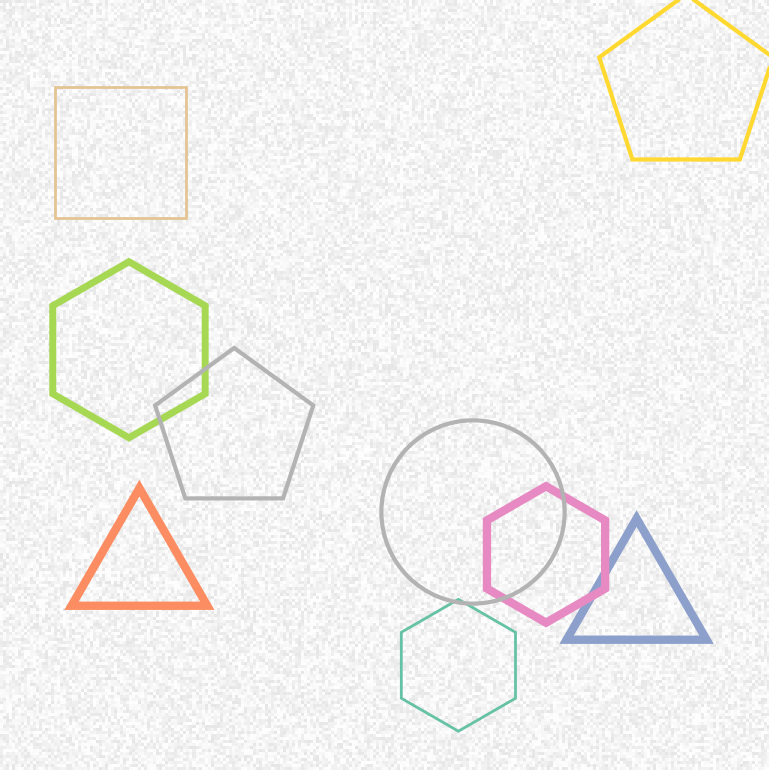[{"shape": "hexagon", "thickness": 1, "radius": 0.43, "center": [0.595, 0.136]}, {"shape": "triangle", "thickness": 3, "radius": 0.51, "center": [0.181, 0.264]}, {"shape": "triangle", "thickness": 3, "radius": 0.52, "center": [0.827, 0.222]}, {"shape": "hexagon", "thickness": 3, "radius": 0.44, "center": [0.709, 0.28]}, {"shape": "hexagon", "thickness": 2.5, "radius": 0.57, "center": [0.167, 0.546]}, {"shape": "pentagon", "thickness": 1.5, "radius": 0.59, "center": [0.891, 0.889]}, {"shape": "square", "thickness": 1, "radius": 0.43, "center": [0.156, 0.802]}, {"shape": "pentagon", "thickness": 1.5, "radius": 0.54, "center": [0.304, 0.44]}, {"shape": "circle", "thickness": 1.5, "radius": 0.6, "center": [0.614, 0.335]}]